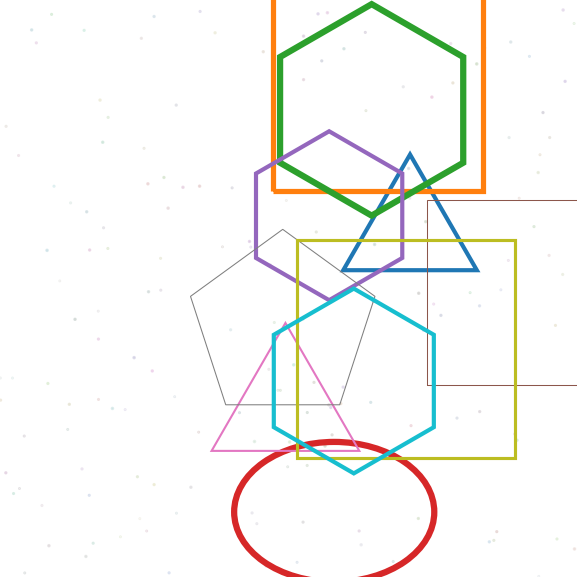[{"shape": "triangle", "thickness": 2, "radius": 0.67, "center": [0.71, 0.598]}, {"shape": "square", "thickness": 2.5, "radius": 0.91, "center": [0.654, 0.85]}, {"shape": "hexagon", "thickness": 3, "radius": 0.92, "center": [0.644, 0.809]}, {"shape": "oval", "thickness": 3, "radius": 0.87, "center": [0.579, 0.113]}, {"shape": "hexagon", "thickness": 2, "radius": 0.73, "center": [0.57, 0.626]}, {"shape": "square", "thickness": 0.5, "radius": 0.8, "center": [0.899, 0.492]}, {"shape": "triangle", "thickness": 1, "radius": 0.74, "center": [0.494, 0.292]}, {"shape": "pentagon", "thickness": 0.5, "radius": 0.84, "center": [0.49, 0.434]}, {"shape": "square", "thickness": 1.5, "radius": 0.94, "center": [0.703, 0.395]}, {"shape": "hexagon", "thickness": 2, "radius": 0.8, "center": [0.613, 0.339]}]